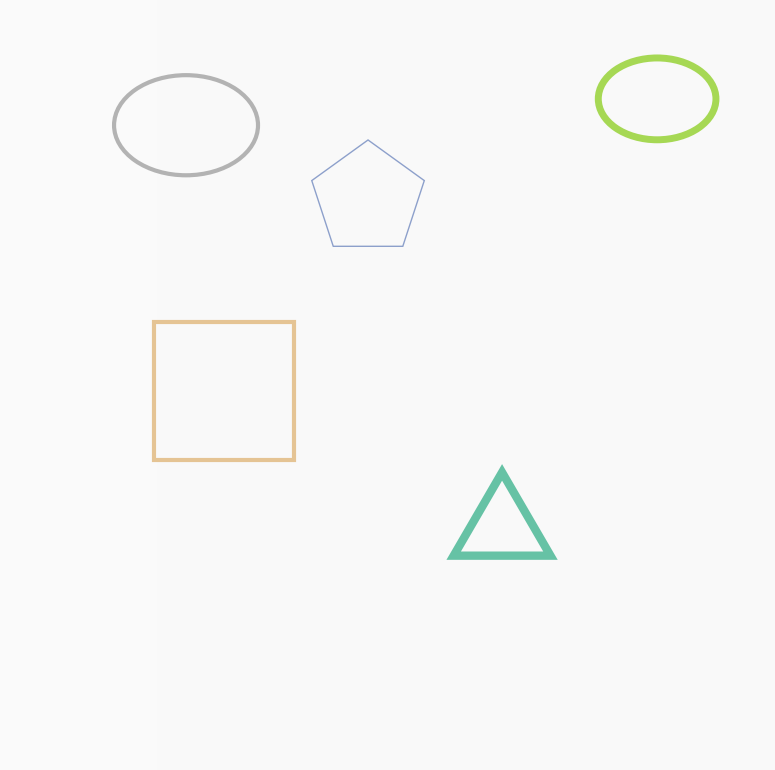[{"shape": "triangle", "thickness": 3, "radius": 0.36, "center": [0.648, 0.314]}, {"shape": "pentagon", "thickness": 0.5, "radius": 0.38, "center": [0.475, 0.742]}, {"shape": "oval", "thickness": 2.5, "radius": 0.38, "center": [0.848, 0.872]}, {"shape": "square", "thickness": 1.5, "radius": 0.45, "center": [0.289, 0.492]}, {"shape": "oval", "thickness": 1.5, "radius": 0.46, "center": [0.24, 0.837]}]